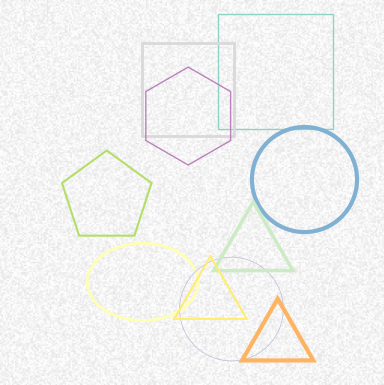[{"shape": "square", "thickness": 1, "radius": 0.75, "center": [0.717, 0.813]}, {"shape": "oval", "thickness": 2, "radius": 0.72, "center": [0.37, 0.268]}, {"shape": "circle", "thickness": 0.5, "radius": 0.67, "center": [0.601, 0.197]}, {"shape": "circle", "thickness": 3, "radius": 0.68, "center": [0.791, 0.534]}, {"shape": "triangle", "thickness": 3, "radius": 0.53, "center": [0.721, 0.117]}, {"shape": "pentagon", "thickness": 1.5, "radius": 0.61, "center": [0.277, 0.487]}, {"shape": "square", "thickness": 2, "radius": 0.6, "center": [0.488, 0.767]}, {"shape": "hexagon", "thickness": 1, "radius": 0.64, "center": [0.489, 0.699]}, {"shape": "triangle", "thickness": 2.5, "radius": 0.59, "center": [0.658, 0.357]}, {"shape": "triangle", "thickness": 1.5, "radius": 0.54, "center": [0.547, 0.226]}]